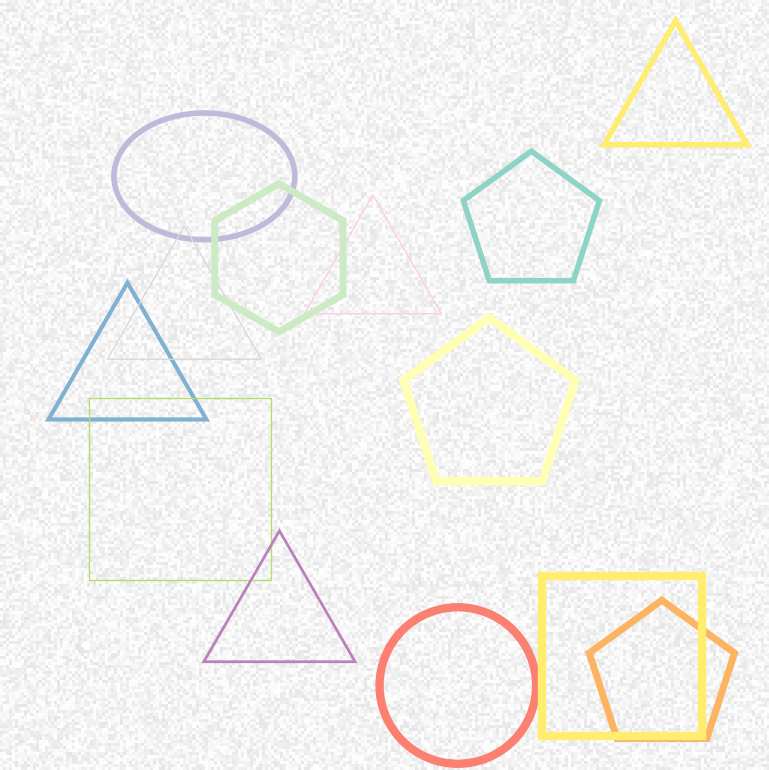[{"shape": "pentagon", "thickness": 2, "radius": 0.46, "center": [0.69, 0.711]}, {"shape": "pentagon", "thickness": 3, "radius": 0.59, "center": [0.635, 0.47]}, {"shape": "oval", "thickness": 2, "radius": 0.59, "center": [0.265, 0.771]}, {"shape": "circle", "thickness": 3, "radius": 0.51, "center": [0.595, 0.11]}, {"shape": "triangle", "thickness": 1.5, "radius": 0.59, "center": [0.166, 0.514]}, {"shape": "pentagon", "thickness": 2.5, "radius": 0.5, "center": [0.86, 0.121]}, {"shape": "square", "thickness": 0.5, "radius": 0.59, "center": [0.234, 0.365]}, {"shape": "triangle", "thickness": 0.5, "radius": 0.51, "center": [0.484, 0.644]}, {"shape": "triangle", "thickness": 0.5, "radius": 0.58, "center": [0.239, 0.591]}, {"shape": "triangle", "thickness": 1, "radius": 0.57, "center": [0.363, 0.197]}, {"shape": "hexagon", "thickness": 2.5, "radius": 0.48, "center": [0.362, 0.665]}, {"shape": "square", "thickness": 3, "radius": 0.52, "center": [0.808, 0.148]}, {"shape": "triangle", "thickness": 2, "radius": 0.54, "center": [0.877, 0.866]}]